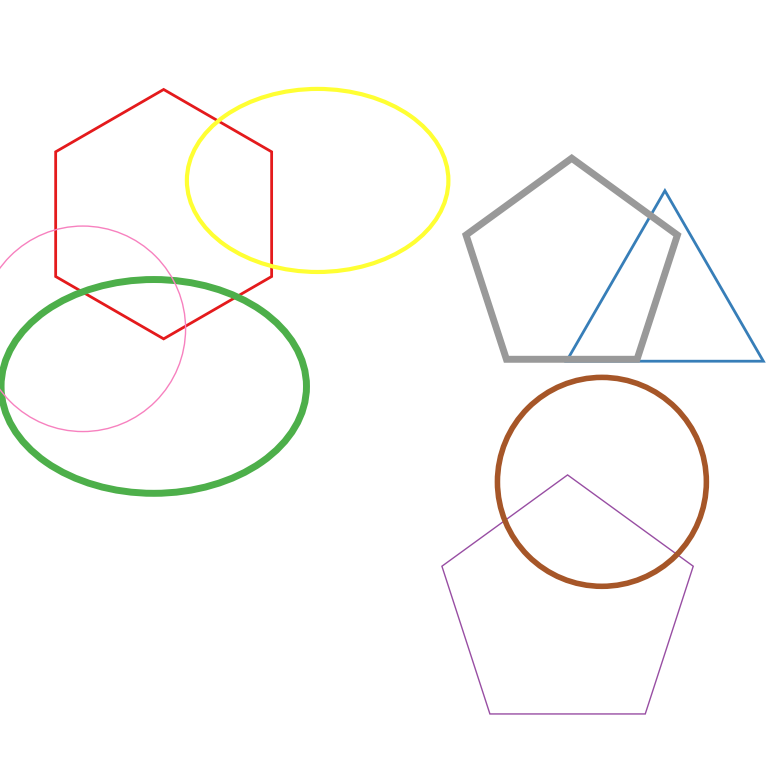[{"shape": "hexagon", "thickness": 1, "radius": 0.81, "center": [0.213, 0.722]}, {"shape": "triangle", "thickness": 1, "radius": 0.74, "center": [0.864, 0.605]}, {"shape": "oval", "thickness": 2.5, "radius": 0.99, "center": [0.2, 0.498]}, {"shape": "pentagon", "thickness": 0.5, "radius": 0.86, "center": [0.737, 0.212]}, {"shape": "oval", "thickness": 1.5, "radius": 0.85, "center": [0.413, 0.766]}, {"shape": "circle", "thickness": 2, "radius": 0.68, "center": [0.782, 0.374]}, {"shape": "circle", "thickness": 0.5, "radius": 0.67, "center": [0.108, 0.573]}, {"shape": "pentagon", "thickness": 2.5, "radius": 0.72, "center": [0.743, 0.65]}]